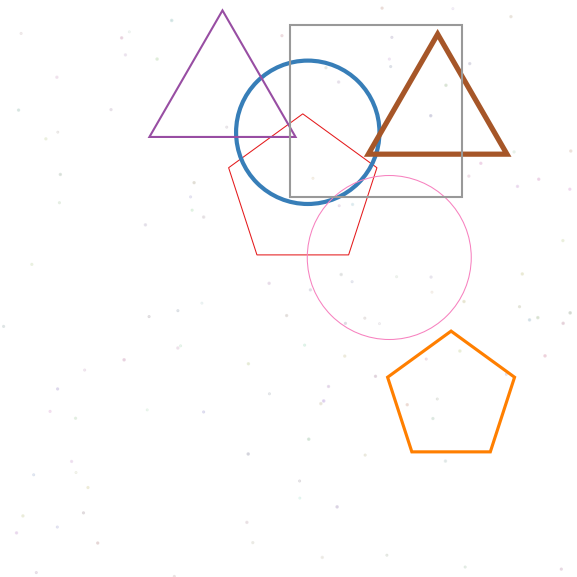[{"shape": "pentagon", "thickness": 0.5, "radius": 0.68, "center": [0.524, 0.667]}, {"shape": "circle", "thickness": 2, "radius": 0.62, "center": [0.533, 0.77]}, {"shape": "triangle", "thickness": 1, "radius": 0.73, "center": [0.385, 0.835]}, {"shape": "pentagon", "thickness": 1.5, "radius": 0.58, "center": [0.781, 0.31]}, {"shape": "triangle", "thickness": 2.5, "radius": 0.69, "center": [0.758, 0.801]}, {"shape": "circle", "thickness": 0.5, "radius": 0.71, "center": [0.674, 0.553]}, {"shape": "square", "thickness": 1, "radius": 0.74, "center": [0.651, 0.807]}]